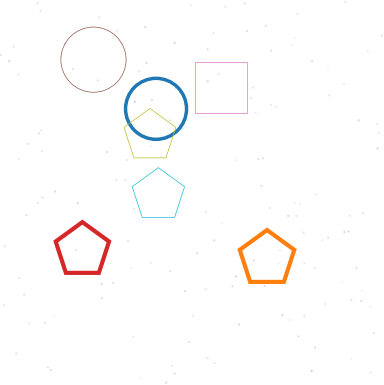[{"shape": "circle", "thickness": 2.5, "radius": 0.4, "center": [0.405, 0.717]}, {"shape": "pentagon", "thickness": 3, "radius": 0.37, "center": [0.694, 0.328]}, {"shape": "pentagon", "thickness": 3, "radius": 0.36, "center": [0.214, 0.35]}, {"shape": "circle", "thickness": 0.5, "radius": 0.42, "center": [0.243, 0.845]}, {"shape": "square", "thickness": 0.5, "radius": 0.34, "center": [0.574, 0.773]}, {"shape": "pentagon", "thickness": 0.5, "radius": 0.35, "center": [0.389, 0.647]}, {"shape": "pentagon", "thickness": 0.5, "radius": 0.36, "center": [0.411, 0.493]}]